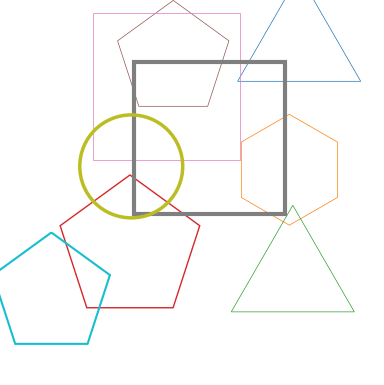[{"shape": "triangle", "thickness": 0.5, "radius": 0.92, "center": [0.777, 0.881]}, {"shape": "hexagon", "thickness": 0.5, "radius": 0.72, "center": [0.752, 0.559]}, {"shape": "triangle", "thickness": 0.5, "radius": 0.92, "center": [0.761, 0.282]}, {"shape": "pentagon", "thickness": 1, "radius": 0.95, "center": [0.338, 0.355]}, {"shape": "pentagon", "thickness": 0.5, "radius": 0.76, "center": [0.45, 0.847]}, {"shape": "square", "thickness": 0.5, "radius": 0.96, "center": [0.432, 0.774]}, {"shape": "square", "thickness": 3, "radius": 0.98, "center": [0.545, 0.641]}, {"shape": "circle", "thickness": 2.5, "radius": 0.67, "center": [0.341, 0.568]}, {"shape": "pentagon", "thickness": 1.5, "radius": 0.8, "center": [0.133, 0.236]}]